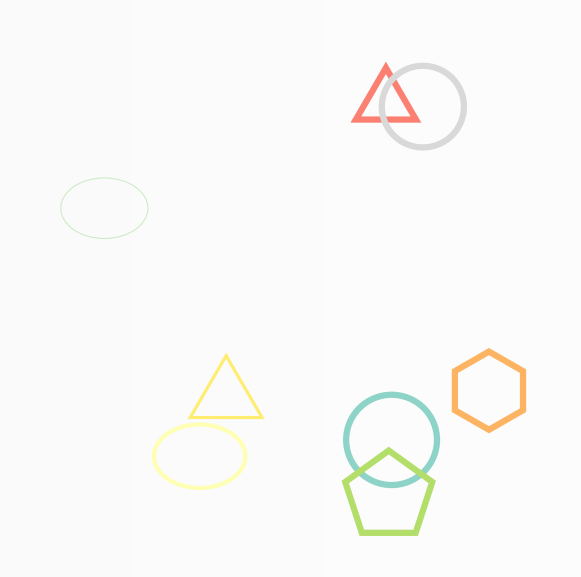[{"shape": "circle", "thickness": 3, "radius": 0.39, "center": [0.674, 0.237]}, {"shape": "oval", "thickness": 2, "radius": 0.39, "center": [0.343, 0.209]}, {"shape": "triangle", "thickness": 3, "radius": 0.3, "center": [0.664, 0.822]}, {"shape": "hexagon", "thickness": 3, "radius": 0.34, "center": [0.841, 0.323]}, {"shape": "pentagon", "thickness": 3, "radius": 0.39, "center": [0.669, 0.14]}, {"shape": "circle", "thickness": 3, "radius": 0.35, "center": [0.728, 0.815]}, {"shape": "oval", "thickness": 0.5, "radius": 0.37, "center": [0.18, 0.639]}, {"shape": "triangle", "thickness": 1.5, "radius": 0.36, "center": [0.389, 0.312]}]